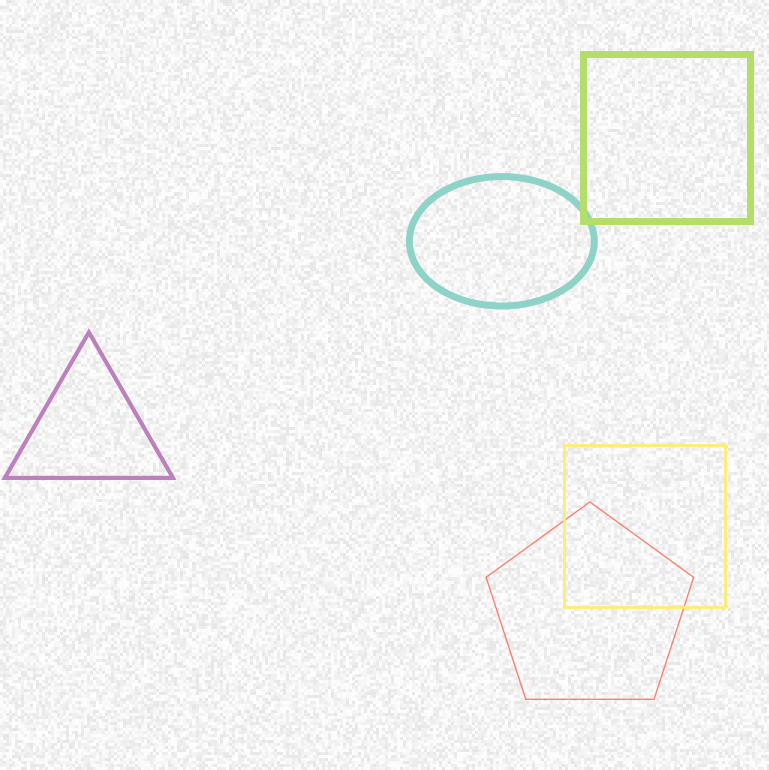[{"shape": "oval", "thickness": 2.5, "radius": 0.6, "center": [0.652, 0.687]}, {"shape": "pentagon", "thickness": 0.5, "radius": 0.71, "center": [0.766, 0.206]}, {"shape": "square", "thickness": 2.5, "radius": 0.54, "center": [0.866, 0.822]}, {"shape": "triangle", "thickness": 1.5, "radius": 0.63, "center": [0.115, 0.442]}, {"shape": "square", "thickness": 1, "radius": 0.52, "center": [0.837, 0.317]}]